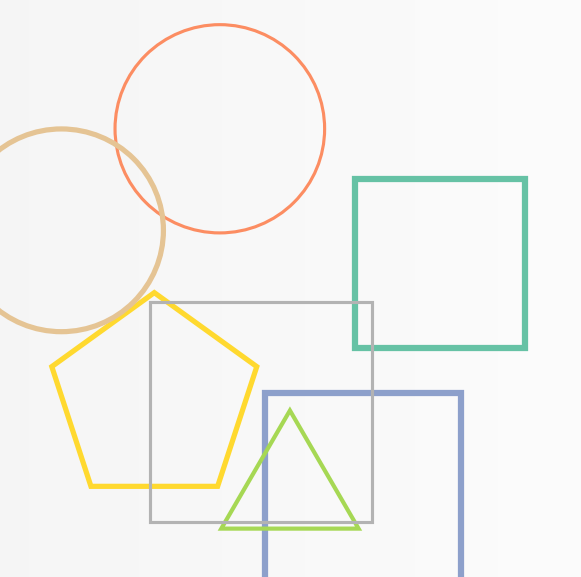[{"shape": "square", "thickness": 3, "radius": 0.73, "center": [0.756, 0.542]}, {"shape": "circle", "thickness": 1.5, "radius": 0.9, "center": [0.378, 0.776]}, {"shape": "square", "thickness": 3, "radius": 0.84, "center": [0.624, 0.15]}, {"shape": "triangle", "thickness": 2, "radius": 0.68, "center": [0.499, 0.152]}, {"shape": "pentagon", "thickness": 2.5, "radius": 0.93, "center": [0.265, 0.307]}, {"shape": "circle", "thickness": 2.5, "radius": 0.88, "center": [0.106, 0.6]}, {"shape": "square", "thickness": 1.5, "radius": 0.95, "center": [0.449, 0.286]}]